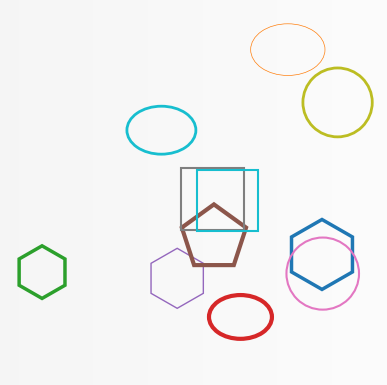[{"shape": "hexagon", "thickness": 2.5, "radius": 0.45, "center": [0.831, 0.339]}, {"shape": "oval", "thickness": 0.5, "radius": 0.48, "center": [0.743, 0.871]}, {"shape": "hexagon", "thickness": 2.5, "radius": 0.34, "center": [0.109, 0.293]}, {"shape": "oval", "thickness": 3, "radius": 0.41, "center": [0.621, 0.177]}, {"shape": "hexagon", "thickness": 1, "radius": 0.39, "center": [0.457, 0.277]}, {"shape": "pentagon", "thickness": 3, "radius": 0.44, "center": [0.552, 0.382]}, {"shape": "circle", "thickness": 1.5, "radius": 0.47, "center": [0.833, 0.289]}, {"shape": "square", "thickness": 1.5, "radius": 0.4, "center": [0.548, 0.484]}, {"shape": "circle", "thickness": 2, "radius": 0.45, "center": [0.871, 0.734]}, {"shape": "square", "thickness": 1.5, "radius": 0.39, "center": [0.587, 0.478]}, {"shape": "oval", "thickness": 2, "radius": 0.45, "center": [0.417, 0.662]}]